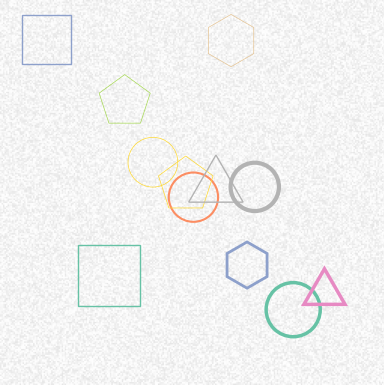[{"shape": "circle", "thickness": 2.5, "radius": 0.35, "center": [0.762, 0.196]}, {"shape": "square", "thickness": 1, "radius": 0.4, "center": [0.283, 0.285]}, {"shape": "circle", "thickness": 1.5, "radius": 0.32, "center": [0.502, 0.488]}, {"shape": "square", "thickness": 1, "radius": 0.32, "center": [0.121, 0.897]}, {"shape": "hexagon", "thickness": 2, "radius": 0.3, "center": [0.642, 0.312]}, {"shape": "triangle", "thickness": 2.5, "radius": 0.31, "center": [0.843, 0.24]}, {"shape": "pentagon", "thickness": 0.5, "radius": 0.35, "center": [0.324, 0.737]}, {"shape": "circle", "thickness": 0.5, "radius": 0.32, "center": [0.397, 0.579]}, {"shape": "pentagon", "thickness": 0.5, "radius": 0.37, "center": [0.482, 0.52]}, {"shape": "hexagon", "thickness": 0.5, "radius": 0.34, "center": [0.6, 0.895]}, {"shape": "circle", "thickness": 3, "radius": 0.31, "center": [0.662, 0.515]}, {"shape": "triangle", "thickness": 1, "radius": 0.41, "center": [0.561, 0.516]}]